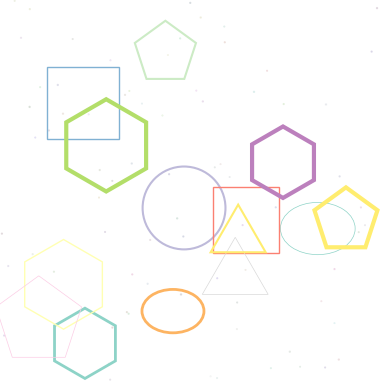[{"shape": "hexagon", "thickness": 2, "radius": 0.46, "center": [0.221, 0.108]}, {"shape": "oval", "thickness": 0.5, "radius": 0.49, "center": [0.825, 0.406]}, {"shape": "hexagon", "thickness": 1, "radius": 0.58, "center": [0.165, 0.261]}, {"shape": "circle", "thickness": 1.5, "radius": 0.54, "center": [0.478, 0.46]}, {"shape": "square", "thickness": 1, "radius": 0.43, "center": [0.638, 0.429]}, {"shape": "square", "thickness": 1, "radius": 0.47, "center": [0.215, 0.733]}, {"shape": "oval", "thickness": 2, "radius": 0.4, "center": [0.449, 0.192]}, {"shape": "hexagon", "thickness": 3, "radius": 0.6, "center": [0.276, 0.622]}, {"shape": "pentagon", "thickness": 0.5, "radius": 0.58, "center": [0.101, 0.167]}, {"shape": "triangle", "thickness": 0.5, "radius": 0.49, "center": [0.611, 0.285]}, {"shape": "hexagon", "thickness": 3, "radius": 0.46, "center": [0.735, 0.579]}, {"shape": "pentagon", "thickness": 1.5, "radius": 0.42, "center": [0.43, 0.863]}, {"shape": "pentagon", "thickness": 3, "radius": 0.43, "center": [0.899, 0.427]}, {"shape": "triangle", "thickness": 1.5, "radius": 0.41, "center": [0.619, 0.386]}]